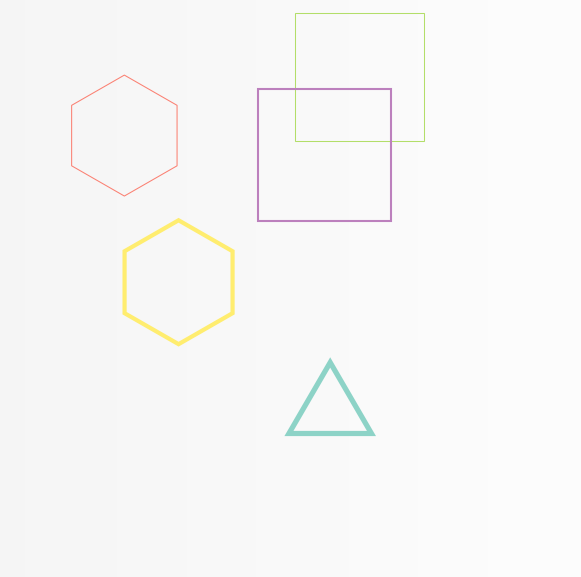[{"shape": "triangle", "thickness": 2.5, "radius": 0.41, "center": [0.568, 0.289]}, {"shape": "hexagon", "thickness": 0.5, "radius": 0.52, "center": [0.214, 0.764]}, {"shape": "square", "thickness": 0.5, "radius": 0.55, "center": [0.618, 0.866]}, {"shape": "square", "thickness": 1, "radius": 0.57, "center": [0.557, 0.731]}, {"shape": "hexagon", "thickness": 2, "radius": 0.54, "center": [0.307, 0.51]}]